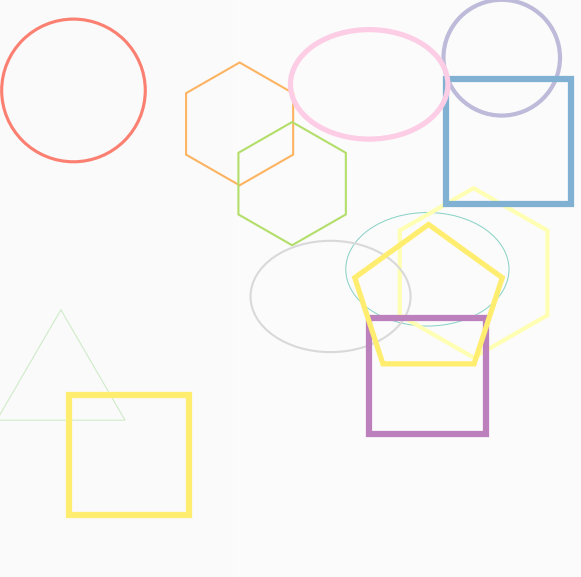[{"shape": "oval", "thickness": 0.5, "radius": 0.7, "center": [0.735, 0.533]}, {"shape": "hexagon", "thickness": 2, "radius": 0.73, "center": [0.815, 0.527]}, {"shape": "circle", "thickness": 2, "radius": 0.5, "center": [0.863, 0.899]}, {"shape": "circle", "thickness": 1.5, "radius": 0.62, "center": [0.126, 0.843]}, {"shape": "square", "thickness": 3, "radius": 0.54, "center": [0.875, 0.755]}, {"shape": "hexagon", "thickness": 1, "radius": 0.53, "center": [0.412, 0.785]}, {"shape": "hexagon", "thickness": 1, "radius": 0.53, "center": [0.503, 0.681]}, {"shape": "oval", "thickness": 2.5, "radius": 0.68, "center": [0.635, 0.853]}, {"shape": "oval", "thickness": 1, "radius": 0.69, "center": [0.569, 0.486]}, {"shape": "square", "thickness": 3, "radius": 0.5, "center": [0.735, 0.348]}, {"shape": "triangle", "thickness": 0.5, "radius": 0.64, "center": [0.105, 0.335]}, {"shape": "square", "thickness": 3, "radius": 0.52, "center": [0.222, 0.212]}, {"shape": "pentagon", "thickness": 2.5, "radius": 0.67, "center": [0.737, 0.477]}]